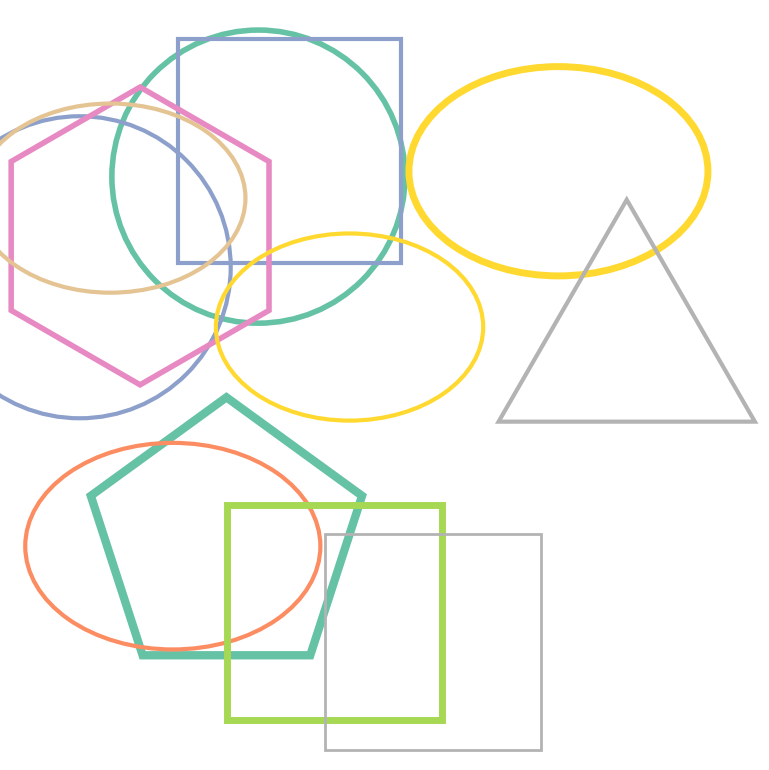[{"shape": "pentagon", "thickness": 3, "radius": 0.93, "center": [0.294, 0.299]}, {"shape": "circle", "thickness": 2, "radius": 0.95, "center": [0.336, 0.771]}, {"shape": "oval", "thickness": 1.5, "radius": 0.96, "center": [0.224, 0.291]}, {"shape": "circle", "thickness": 1.5, "radius": 0.98, "center": [0.103, 0.653]}, {"shape": "square", "thickness": 1.5, "radius": 0.73, "center": [0.376, 0.804]}, {"shape": "hexagon", "thickness": 2, "radius": 0.97, "center": [0.182, 0.694]}, {"shape": "square", "thickness": 2.5, "radius": 0.7, "center": [0.434, 0.205]}, {"shape": "oval", "thickness": 2.5, "radius": 0.97, "center": [0.725, 0.778]}, {"shape": "oval", "thickness": 1.5, "radius": 0.87, "center": [0.454, 0.575]}, {"shape": "oval", "thickness": 1.5, "radius": 0.88, "center": [0.143, 0.743]}, {"shape": "square", "thickness": 1, "radius": 0.7, "center": [0.562, 0.166]}, {"shape": "triangle", "thickness": 1.5, "radius": 0.96, "center": [0.814, 0.548]}]